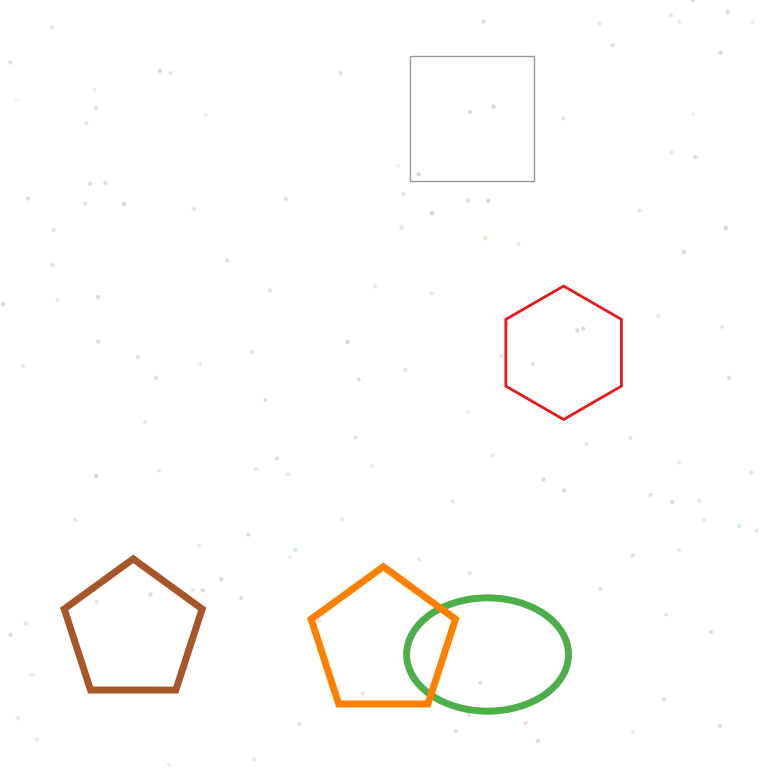[{"shape": "hexagon", "thickness": 1, "radius": 0.43, "center": [0.732, 0.542]}, {"shape": "oval", "thickness": 2.5, "radius": 0.53, "center": [0.633, 0.15]}, {"shape": "pentagon", "thickness": 2.5, "radius": 0.49, "center": [0.498, 0.165]}, {"shape": "pentagon", "thickness": 2.5, "radius": 0.47, "center": [0.173, 0.18]}, {"shape": "square", "thickness": 0.5, "radius": 0.4, "center": [0.613, 0.846]}]